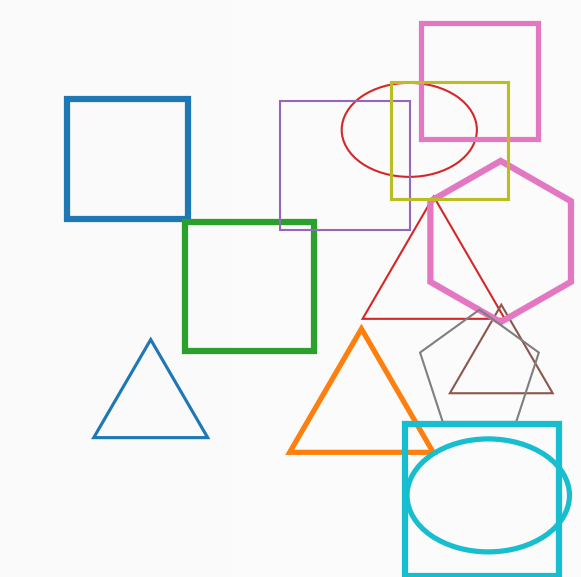[{"shape": "triangle", "thickness": 1.5, "radius": 0.57, "center": [0.259, 0.298]}, {"shape": "square", "thickness": 3, "radius": 0.52, "center": [0.219, 0.724]}, {"shape": "triangle", "thickness": 2.5, "radius": 0.71, "center": [0.622, 0.287]}, {"shape": "square", "thickness": 3, "radius": 0.56, "center": [0.429, 0.503]}, {"shape": "oval", "thickness": 1, "radius": 0.58, "center": [0.704, 0.774]}, {"shape": "triangle", "thickness": 1, "radius": 0.71, "center": [0.746, 0.518]}, {"shape": "square", "thickness": 1, "radius": 0.56, "center": [0.594, 0.713]}, {"shape": "triangle", "thickness": 1, "radius": 0.51, "center": [0.862, 0.369]}, {"shape": "hexagon", "thickness": 3, "radius": 0.7, "center": [0.861, 0.581]}, {"shape": "square", "thickness": 2.5, "radius": 0.5, "center": [0.825, 0.859]}, {"shape": "pentagon", "thickness": 1, "radius": 0.54, "center": [0.825, 0.355]}, {"shape": "square", "thickness": 1.5, "radius": 0.51, "center": [0.773, 0.755]}, {"shape": "oval", "thickness": 2.5, "radius": 0.7, "center": [0.84, 0.141]}, {"shape": "square", "thickness": 3, "radius": 0.66, "center": [0.829, 0.134]}]